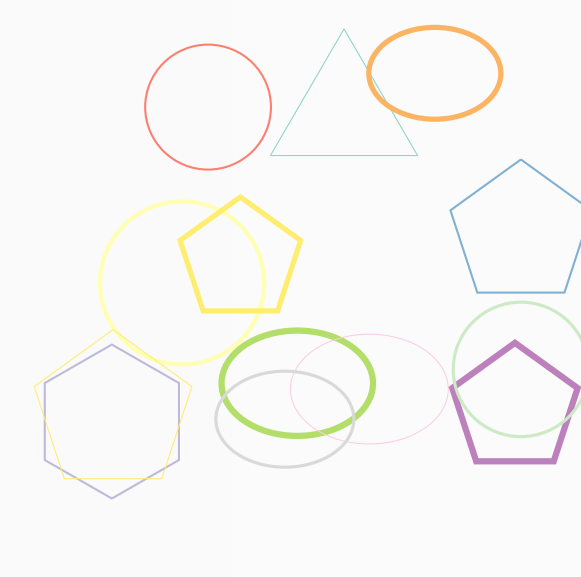[{"shape": "triangle", "thickness": 0.5, "radius": 0.73, "center": [0.592, 0.803]}, {"shape": "circle", "thickness": 2, "radius": 0.71, "center": [0.313, 0.509]}, {"shape": "hexagon", "thickness": 1, "radius": 0.67, "center": [0.192, 0.269]}, {"shape": "circle", "thickness": 1, "radius": 0.54, "center": [0.358, 0.814]}, {"shape": "pentagon", "thickness": 1, "radius": 0.64, "center": [0.896, 0.596]}, {"shape": "oval", "thickness": 2.5, "radius": 0.57, "center": [0.748, 0.872]}, {"shape": "oval", "thickness": 3, "radius": 0.65, "center": [0.511, 0.336]}, {"shape": "oval", "thickness": 0.5, "radius": 0.68, "center": [0.635, 0.325]}, {"shape": "oval", "thickness": 1.5, "radius": 0.59, "center": [0.49, 0.273]}, {"shape": "pentagon", "thickness": 3, "radius": 0.57, "center": [0.886, 0.292]}, {"shape": "circle", "thickness": 1.5, "radius": 0.58, "center": [0.896, 0.36]}, {"shape": "pentagon", "thickness": 2.5, "radius": 0.55, "center": [0.414, 0.549]}, {"shape": "pentagon", "thickness": 0.5, "radius": 0.71, "center": [0.195, 0.286]}]